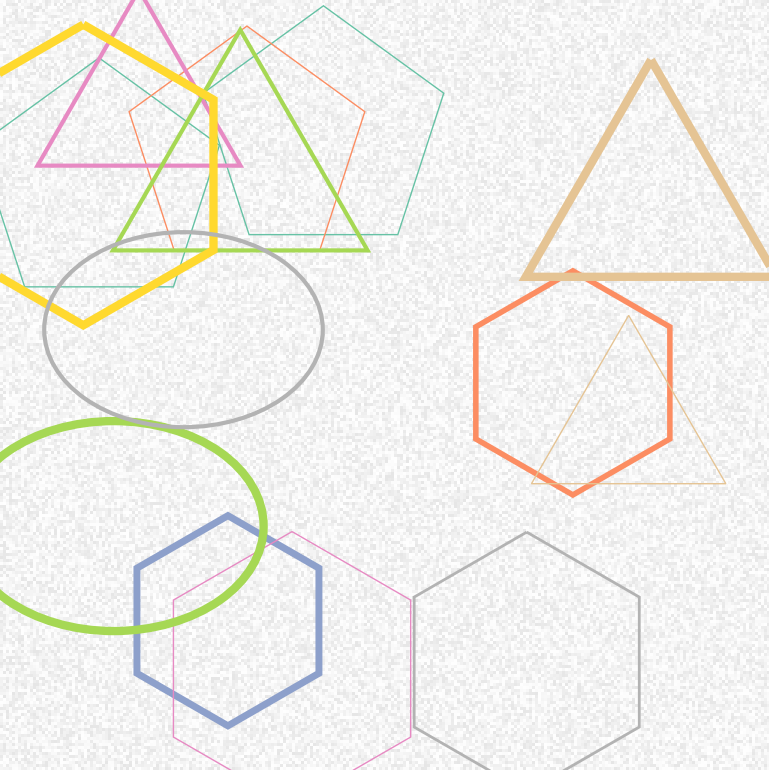[{"shape": "pentagon", "thickness": 0.5, "radius": 0.82, "center": [0.129, 0.76]}, {"shape": "pentagon", "thickness": 0.5, "radius": 0.82, "center": [0.42, 0.828]}, {"shape": "hexagon", "thickness": 2, "radius": 0.73, "center": [0.744, 0.503]}, {"shape": "pentagon", "thickness": 0.5, "radius": 0.8, "center": [0.321, 0.805]}, {"shape": "hexagon", "thickness": 2.5, "radius": 0.68, "center": [0.296, 0.194]}, {"shape": "triangle", "thickness": 1.5, "radius": 0.76, "center": [0.181, 0.861]}, {"shape": "hexagon", "thickness": 0.5, "radius": 0.89, "center": [0.379, 0.132]}, {"shape": "oval", "thickness": 3, "radius": 0.97, "center": [0.148, 0.317]}, {"shape": "triangle", "thickness": 1.5, "radius": 0.95, "center": [0.312, 0.77]}, {"shape": "hexagon", "thickness": 3, "radius": 0.98, "center": [0.108, 0.773]}, {"shape": "triangle", "thickness": 3, "radius": 0.94, "center": [0.845, 0.734]}, {"shape": "triangle", "thickness": 0.5, "radius": 0.73, "center": [0.816, 0.445]}, {"shape": "hexagon", "thickness": 1, "radius": 0.84, "center": [0.684, 0.14]}, {"shape": "oval", "thickness": 1.5, "radius": 0.9, "center": [0.238, 0.572]}]